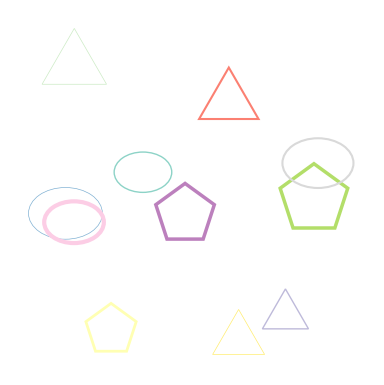[{"shape": "oval", "thickness": 1, "radius": 0.37, "center": [0.371, 0.553]}, {"shape": "pentagon", "thickness": 2, "radius": 0.34, "center": [0.288, 0.143]}, {"shape": "triangle", "thickness": 1, "radius": 0.35, "center": [0.741, 0.18]}, {"shape": "triangle", "thickness": 1.5, "radius": 0.45, "center": [0.594, 0.735]}, {"shape": "oval", "thickness": 0.5, "radius": 0.48, "center": [0.17, 0.446]}, {"shape": "pentagon", "thickness": 2.5, "radius": 0.46, "center": [0.815, 0.482]}, {"shape": "oval", "thickness": 3, "radius": 0.39, "center": [0.192, 0.423]}, {"shape": "oval", "thickness": 1.5, "radius": 0.46, "center": [0.826, 0.576]}, {"shape": "pentagon", "thickness": 2.5, "radius": 0.4, "center": [0.481, 0.444]}, {"shape": "triangle", "thickness": 0.5, "radius": 0.48, "center": [0.193, 0.829]}, {"shape": "triangle", "thickness": 0.5, "radius": 0.39, "center": [0.62, 0.118]}]